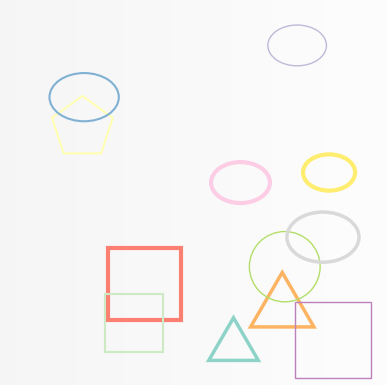[{"shape": "triangle", "thickness": 2.5, "radius": 0.37, "center": [0.603, 0.101]}, {"shape": "pentagon", "thickness": 1.5, "radius": 0.41, "center": [0.213, 0.668]}, {"shape": "oval", "thickness": 1, "radius": 0.38, "center": [0.767, 0.882]}, {"shape": "square", "thickness": 3, "radius": 0.47, "center": [0.373, 0.262]}, {"shape": "oval", "thickness": 1.5, "radius": 0.45, "center": [0.217, 0.748]}, {"shape": "triangle", "thickness": 2.5, "radius": 0.47, "center": [0.728, 0.198]}, {"shape": "circle", "thickness": 1, "radius": 0.46, "center": [0.735, 0.307]}, {"shape": "oval", "thickness": 3, "radius": 0.38, "center": [0.621, 0.526]}, {"shape": "oval", "thickness": 2.5, "radius": 0.47, "center": [0.833, 0.384]}, {"shape": "square", "thickness": 1, "radius": 0.49, "center": [0.859, 0.116]}, {"shape": "square", "thickness": 1.5, "radius": 0.38, "center": [0.345, 0.162]}, {"shape": "oval", "thickness": 3, "radius": 0.34, "center": [0.849, 0.552]}]